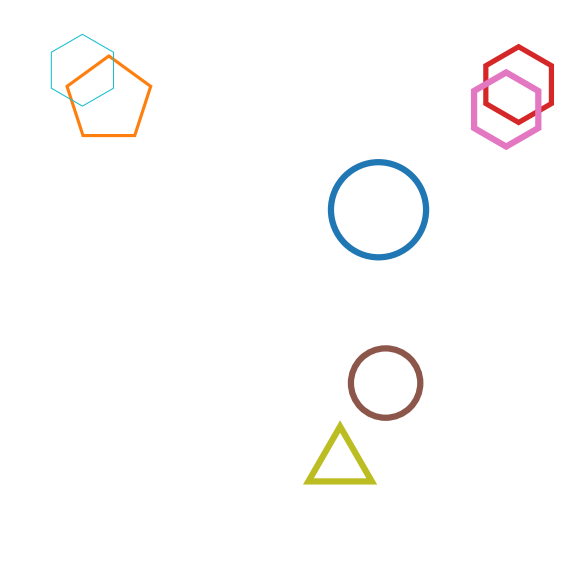[{"shape": "circle", "thickness": 3, "radius": 0.41, "center": [0.655, 0.636]}, {"shape": "pentagon", "thickness": 1.5, "radius": 0.38, "center": [0.189, 0.826]}, {"shape": "hexagon", "thickness": 2.5, "radius": 0.33, "center": [0.898, 0.853]}, {"shape": "circle", "thickness": 3, "radius": 0.3, "center": [0.668, 0.336]}, {"shape": "hexagon", "thickness": 3, "radius": 0.32, "center": [0.877, 0.81]}, {"shape": "triangle", "thickness": 3, "radius": 0.32, "center": [0.589, 0.197]}, {"shape": "hexagon", "thickness": 0.5, "radius": 0.31, "center": [0.143, 0.878]}]